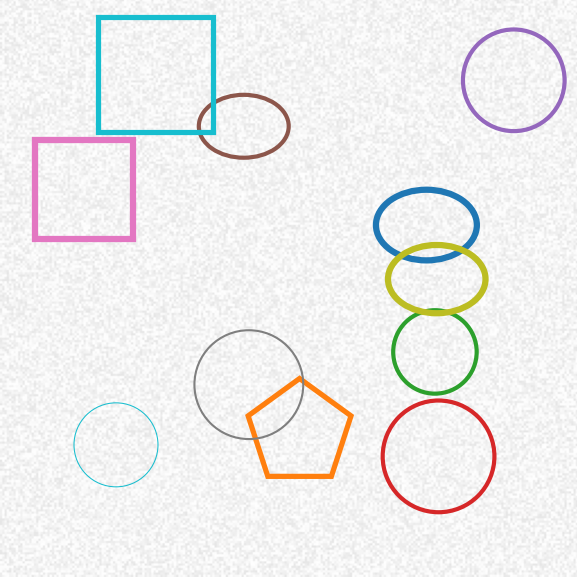[{"shape": "oval", "thickness": 3, "radius": 0.44, "center": [0.738, 0.609]}, {"shape": "pentagon", "thickness": 2.5, "radius": 0.47, "center": [0.519, 0.25]}, {"shape": "circle", "thickness": 2, "radius": 0.36, "center": [0.753, 0.39]}, {"shape": "circle", "thickness": 2, "radius": 0.48, "center": [0.759, 0.209]}, {"shape": "circle", "thickness": 2, "radius": 0.44, "center": [0.89, 0.86]}, {"shape": "oval", "thickness": 2, "radius": 0.39, "center": [0.422, 0.78]}, {"shape": "square", "thickness": 3, "radius": 0.43, "center": [0.145, 0.671]}, {"shape": "circle", "thickness": 1, "radius": 0.47, "center": [0.431, 0.333]}, {"shape": "oval", "thickness": 3, "radius": 0.42, "center": [0.756, 0.516]}, {"shape": "square", "thickness": 2.5, "radius": 0.5, "center": [0.269, 0.87]}, {"shape": "circle", "thickness": 0.5, "radius": 0.36, "center": [0.201, 0.229]}]